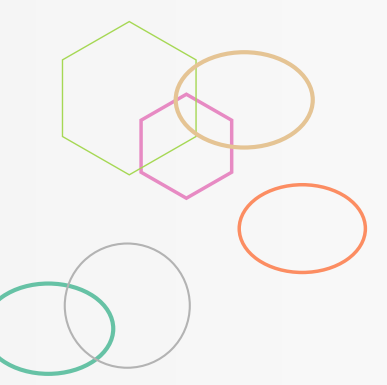[{"shape": "oval", "thickness": 3, "radius": 0.84, "center": [0.125, 0.146]}, {"shape": "oval", "thickness": 2.5, "radius": 0.81, "center": [0.78, 0.406]}, {"shape": "hexagon", "thickness": 2.5, "radius": 0.67, "center": [0.481, 0.62]}, {"shape": "hexagon", "thickness": 1, "radius": 1.0, "center": [0.334, 0.745]}, {"shape": "oval", "thickness": 3, "radius": 0.88, "center": [0.63, 0.741]}, {"shape": "circle", "thickness": 1.5, "radius": 0.81, "center": [0.328, 0.206]}]